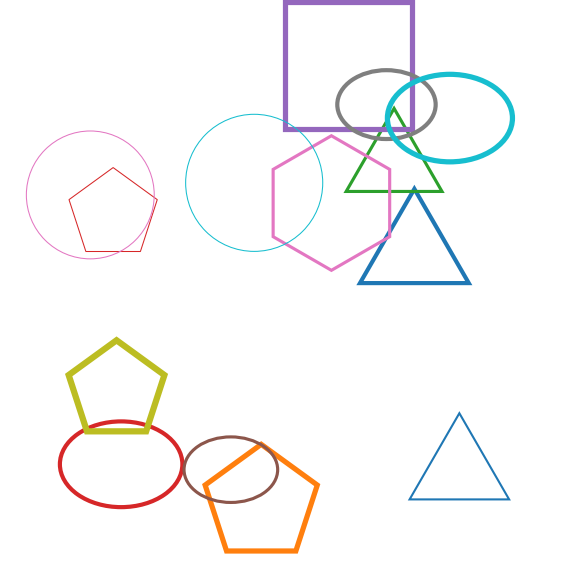[{"shape": "triangle", "thickness": 1, "radius": 0.5, "center": [0.795, 0.184]}, {"shape": "triangle", "thickness": 2, "radius": 0.54, "center": [0.718, 0.563]}, {"shape": "pentagon", "thickness": 2.5, "radius": 0.51, "center": [0.452, 0.128]}, {"shape": "triangle", "thickness": 1.5, "radius": 0.48, "center": [0.682, 0.716]}, {"shape": "oval", "thickness": 2, "radius": 0.53, "center": [0.21, 0.195]}, {"shape": "pentagon", "thickness": 0.5, "radius": 0.4, "center": [0.196, 0.629]}, {"shape": "square", "thickness": 2.5, "radius": 0.55, "center": [0.603, 0.886]}, {"shape": "oval", "thickness": 1.5, "radius": 0.41, "center": [0.4, 0.186]}, {"shape": "hexagon", "thickness": 1.5, "radius": 0.58, "center": [0.574, 0.648]}, {"shape": "circle", "thickness": 0.5, "radius": 0.55, "center": [0.156, 0.662]}, {"shape": "oval", "thickness": 2, "radius": 0.43, "center": [0.669, 0.818]}, {"shape": "pentagon", "thickness": 3, "radius": 0.44, "center": [0.202, 0.323]}, {"shape": "circle", "thickness": 0.5, "radius": 0.59, "center": [0.44, 0.683]}, {"shape": "oval", "thickness": 2.5, "radius": 0.54, "center": [0.779, 0.795]}]